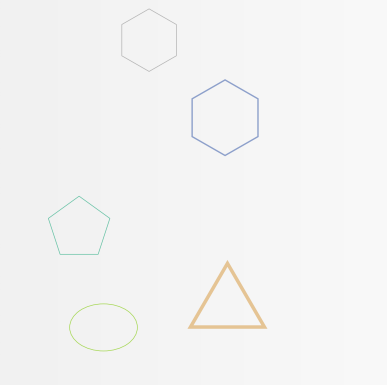[{"shape": "pentagon", "thickness": 0.5, "radius": 0.42, "center": [0.204, 0.407]}, {"shape": "hexagon", "thickness": 1, "radius": 0.49, "center": [0.581, 0.694]}, {"shape": "oval", "thickness": 0.5, "radius": 0.44, "center": [0.267, 0.15]}, {"shape": "triangle", "thickness": 2.5, "radius": 0.55, "center": [0.587, 0.206]}, {"shape": "hexagon", "thickness": 0.5, "radius": 0.41, "center": [0.385, 0.896]}]